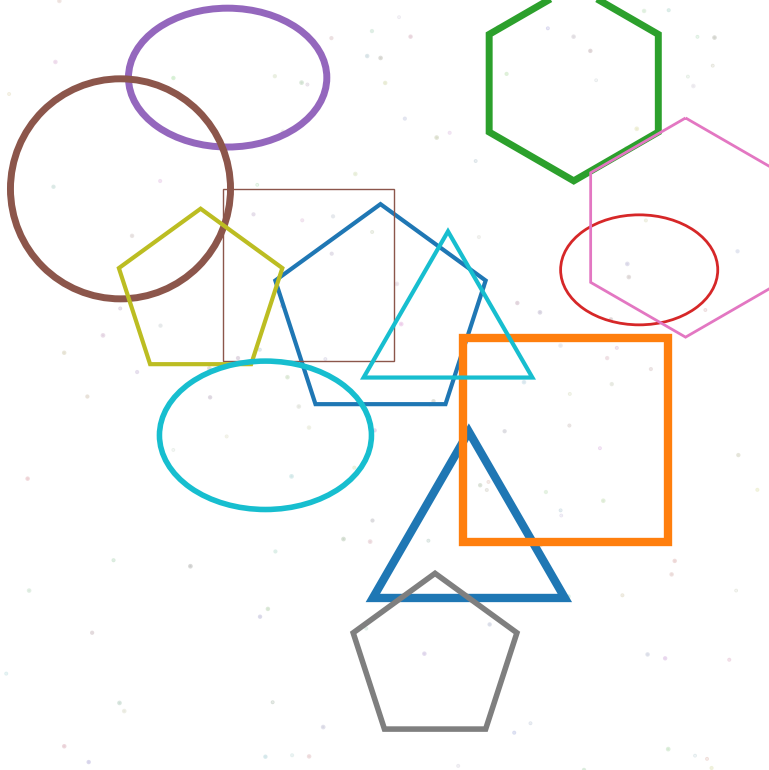[{"shape": "triangle", "thickness": 3, "radius": 0.72, "center": [0.609, 0.295]}, {"shape": "pentagon", "thickness": 1.5, "radius": 0.72, "center": [0.494, 0.591]}, {"shape": "square", "thickness": 3, "radius": 0.66, "center": [0.734, 0.428]}, {"shape": "hexagon", "thickness": 2.5, "radius": 0.63, "center": [0.745, 0.892]}, {"shape": "oval", "thickness": 1, "radius": 0.51, "center": [0.83, 0.65]}, {"shape": "oval", "thickness": 2.5, "radius": 0.64, "center": [0.296, 0.899]}, {"shape": "square", "thickness": 0.5, "radius": 0.56, "center": [0.4, 0.643]}, {"shape": "circle", "thickness": 2.5, "radius": 0.71, "center": [0.156, 0.755]}, {"shape": "hexagon", "thickness": 1, "radius": 0.71, "center": [0.89, 0.704]}, {"shape": "pentagon", "thickness": 2, "radius": 0.56, "center": [0.565, 0.144]}, {"shape": "pentagon", "thickness": 1.5, "radius": 0.56, "center": [0.261, 0.617]}, {"shape": "triangle", "thickness": 1.5, "radius": 0.63, "center": [0.582, 0.573]}, {"shape": "oval", "thickness": 2, "radius": 0.69, "center": [0.345, 0.435]}]